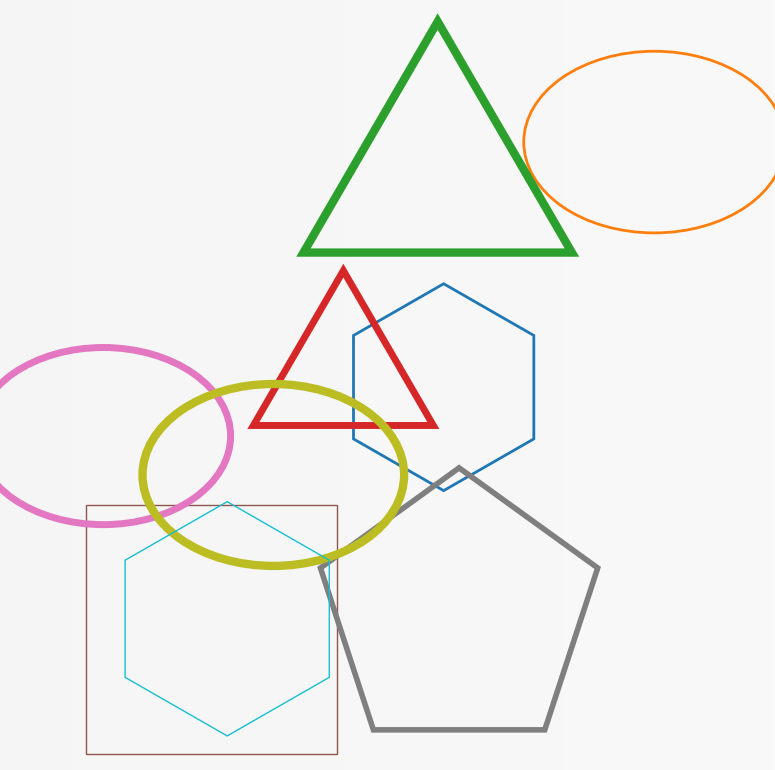[{"shape": "hexagon", "thickness": 1, "radius": 0.67, "center": [0.572, 0.497]}, {"shape": "oval", "thickness": 1, "radius": 0.84, "center": [0.844, 0.815]}, {"shape": "triangle", "thickness": 3, "radius": 1.0, "center": [0.565, 0.772]}, {"shape": "triangle", "thickness": 2.5, "radius": 0.67, "center": [0.443, 0.514]}, {"shape": "square", "thickness": 0.5, "radius": 0.81, "center": [0.273, 0.182]}, {"shape": "oval", "thickness": 2.5, "radius": 0.82, "center": [0.133, 0.434]}, {"shape": "pentagon", "thickness": 2, "radius": 0.94, "center": [0.592, 0.204]}, {"shape": "oval", "thickness": 3, "radius": 0.84, "center": [0.353, 0.383]}, {"shape": "hexagon", "thickness": 0.5, "radius": 0.76, "center": [0.293, 0.196]}]